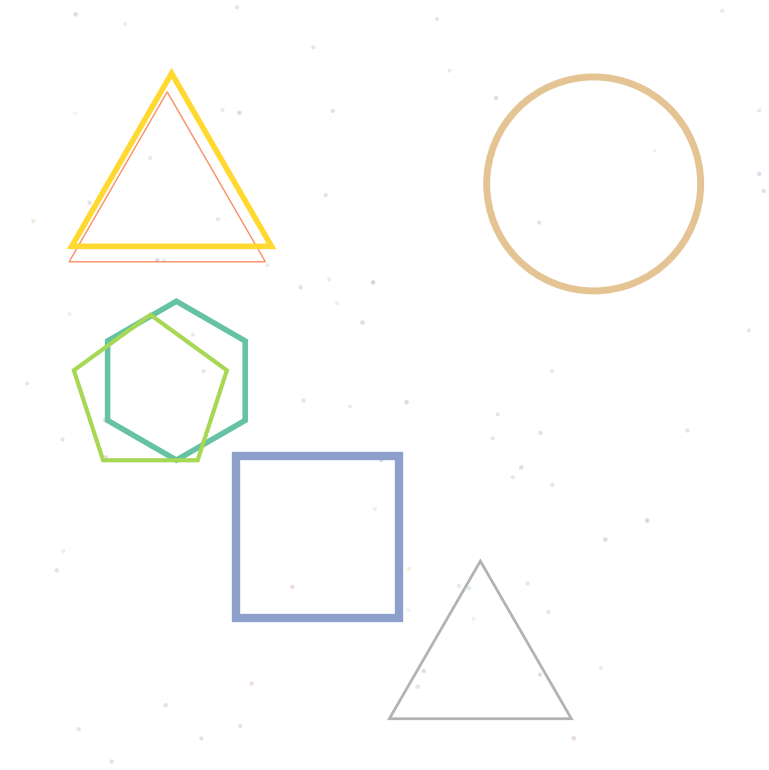[{"shape": "hexagon", "thickness": 2, "radius": 0.52, "center": [0.229, 0.506]}, {"shape": "triangle", "thickness": 0.5, "radius": 0.74, "center": [0.217, 0.734]}, {"shape": "square", "thickness": 3, "radius": 0.53, "center": [0.412, 0.303]}, {"shape": "pentagon", "thickness": 1.5, "radius": 0.52, "center": [0.195, 0.487]}, {"shape": "triangle", "thickness": 2, "radius": 0.75, "center": [0.223, 0.755]}, {"shape": "circle", "thickness": 2.5, "radius": 0.69, "center": [0.771, 0.761]}, {"shape": "triangle", "thickness": 1, "radius": 0.68, "center": [0.624, 0.135]}]